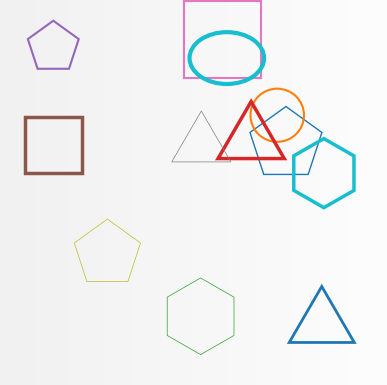[{"shape": "pentagon", "thickness": 1, "radius": 0.49, "center": [0.738, 0.626]}, {"shape": "triangle", "thickness": 2, "radius": 0.48, "center": [0.83, 0.159]}, {"shape": "circle", "thickness": 1.5, "radius": 0.35, "center": [0.715, 0.701]}, {"shape": "hexagon", "thickness": 0.5, "radius": 0.5, "center": [0.518, 0.178]}, {"shape": "triangle", "thickness": 2.5, "radius": 0.49, "center": [0.648, 0.638]}, {"shape": "pentagon", "thickness": 1.5, "radius": 0.34, "center": [0.138, 0.877]}, {"shape": "square", "thickness": 2.5, "radius": 0.37, "center": [0.138, 0.623]}, {"shape": "square", "thickness": 1.5, "radius": 0.5, "center": [0.575, 0.897]}, {"shape": "triangle", "thickness": 0.5, "radius": 0.44, "center": [0.52, 0.624]}, {"shape": "pentagon", "thickness": 0.5, "radius": 0.45, "center": [0.277, 0.341]}, {"shape": "hexagon", "thickness": 2.5, "radius": 0.45, "center": [0.836, 0.55]}, {"shape": "oval", "thickness": 3, "radius": 0.48, "center": [0.585, 0.849]}]